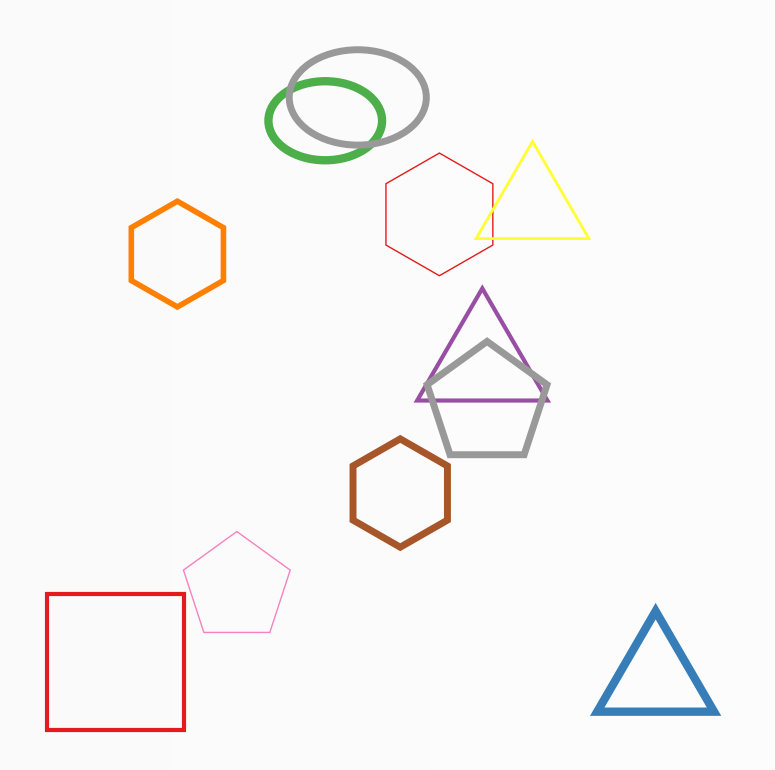[{"shape": "square", "thickness": 1.5, "radius": 0.44, "center": [0.149, 0.14]}, {"shape": "hexagon", "thickness": 0.5, "radius": 0.4, "center": [0.567, 0.722]}, {"shape": "triangle", "thickness": 3, "radius": 0.44, "center": [0.846, 0.119]}, {"shape": "oval", "thickness": 3, "radius": 0.37, "center": [0.42, 0.843]}, {"shape": "triangle", "thickness": 1.5, "radius": 0.49, "center": [0.622, 0.528]}, {"shape": "hexagon", "thickness": 2, "radius": 0.34, "center": [0.229, 0.67]}, {"shape": "triangle", "thickness": 1, "radius": 0.42, "center": [0.687, 0.732]}, {"shape": "hexagon", "thickness": 2.5, "radius": 0.35, "center": [0.516, 0.36]}, {"shape": "pentagon", "thickness": 0.5, "radius": 0.36, "center": [0.306, 0.237]}, {"shape": "pentagon", "thickness": 2.5, "radius": 0.41, "center": [0.628, 0.475]}, {"shape": "oval", "thickness": 2.5, "radius": 0.44, "center": [0.462, 0.873]}]